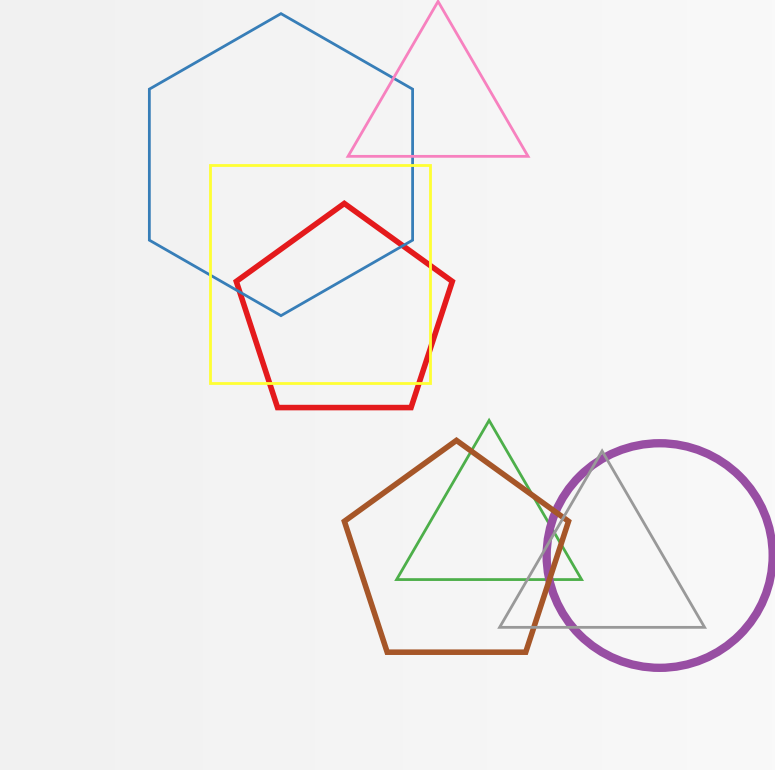[{"shape": "pentagon", "thickness": 2, "radius": 0.73, "center": [0.444, 0.589]}, {"shape": "hexagon", "thickness": 1, "radius": 0.98, "center": [0.363, 0.786]}, {"shape": "triangle", "thickness": 1, "radius": 0.69, "center": [0.631, 0.316]}, {"shape": "circle", "thickness": 3, "radius": 0.73, "center": [0.851, 0.279]}, {"shape": "square", "thickness": 1, "radius": 0.71, "center": [0.413, 0.645]}, {"shape": "pentagon", "thickness": 2, "radius": 0.76, "center": [0.589, 0.276]}, {"shape": "triangle", "thickness": 1, "radius": 0.67, "center": [0.565, 0.864]}, {"shape": "triangle", "thickness": 1, "radius": 0.76, "center": [0.777, 0.262]}]